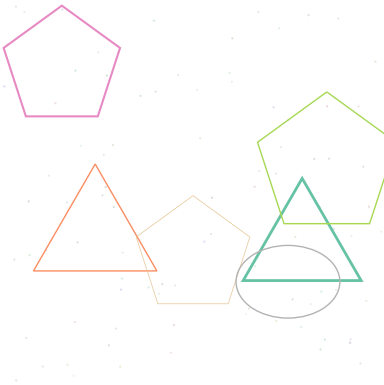[{"shape": "triangle", "thickness": 2, "radius": 0.88, "center": [0.785, 0.36]}, {"shape": "triangle", "thickness": 1, "radius": 0.93, "center": [0.247, 0.389]}, {"shape": "pentagon", "thickness": 1.5, "radius": 0.79, "center": [0.161, 0.826]}, {"shape": "pentagon", "thickness": 1, "radius": 0.95, "center": [0.849, 0.572]}, {"shape": "pentagon", "thickness": 0.5, "radius": 0.78, "center": [0.501, 0.337]}, {"shape": "oval", "thickness": 1, "radius": 0.67, "center": [0.748, 0.268]}]